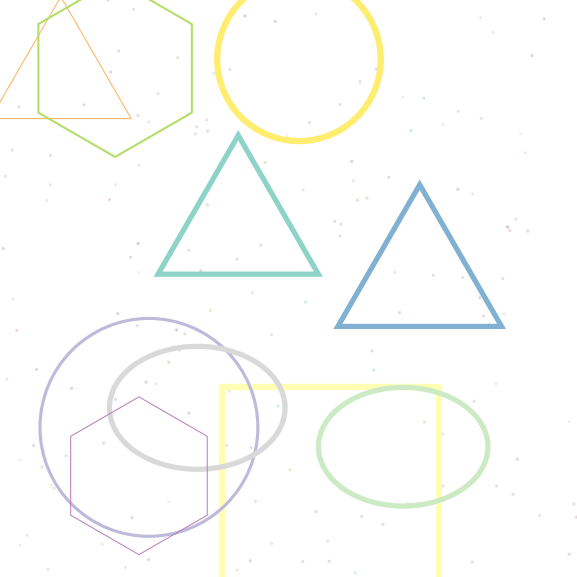[{"shape": "triangle", "thickness": 2.5, "radius": 0.8, "center": [0.413, 0.605]}, {"shape": "square", "thickness": 3, "radius": 0.94, "center": [0.572, 0.141]}, {"shape": "circle", "thickness": 1.5, "radius": 0.94, "center": [0.258, 0.259]}, {"shape": "triangle", "thickness": 2.5, "radius": 0.82, "center": [0.727, 0.516]}, {"shape": "triangle", "thickness": 0.5, "radius": 0.7, "center": [0.105, 0.864]}, {"shape": "hexagon", "thickness": 1, "radius": 0.77, "center": [0.199, 0.881]}, {"shape": "oval", "thickness": 2.5, "radius": 0.76, "center": [0.342, 0.293]}, {"shape": "hexagon", "thickness": 0.5, "radius": 0.68, "center": [0.241, 0.175]}, {"shape": "oval", "thickness": 2.5, "radius": 0.73, "center": [0.698, 0.226]}, {"shape": "circle", "thickness": 3, "radius": 0.71, "center": [0.518, 0.896]}]